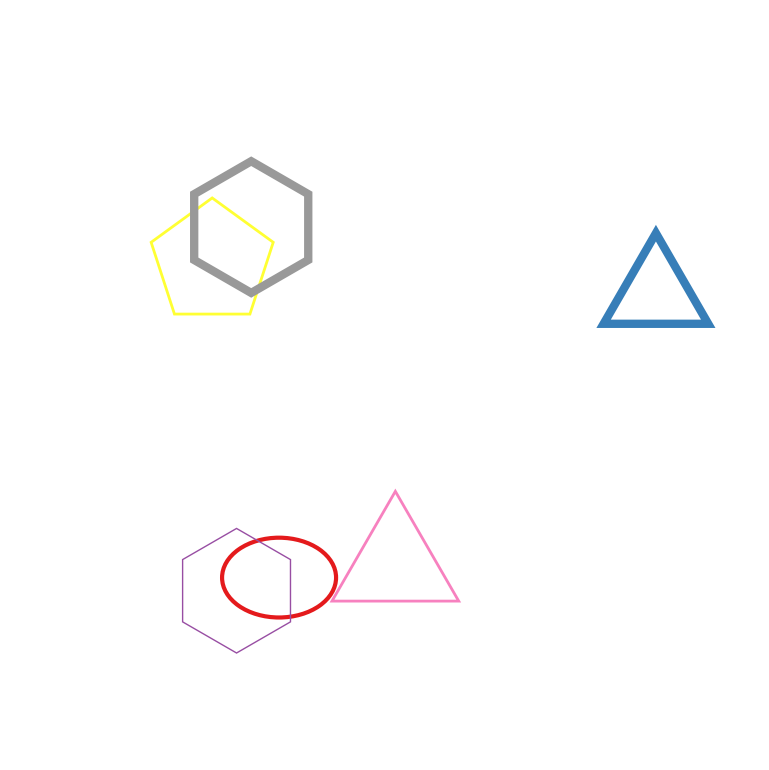[{"shape": "oval", "thickness": 1.5, "radius": 0.37, "center": [0.362, 0.25]}, {"shape": "triangle", "thickness": 3, "radius": 0.39, "center": [0.852, 0.619]}, {"shape": "hexagon", "thickness": 0.5, "radius": 0.4, "center": [0.307, 0.233]}, {"shape": "pentagon", "thickness": 1, "radius": 0.42, "center": [0.276, 0.66]}, {"shape": "triangle", "thickness": 1, "radius": 0.48, "center": [0.513, 0.267]}, {"shape": "hexagon", "thickness": 3, "radius": 0.43, "center": [0.326, 0.705]}]